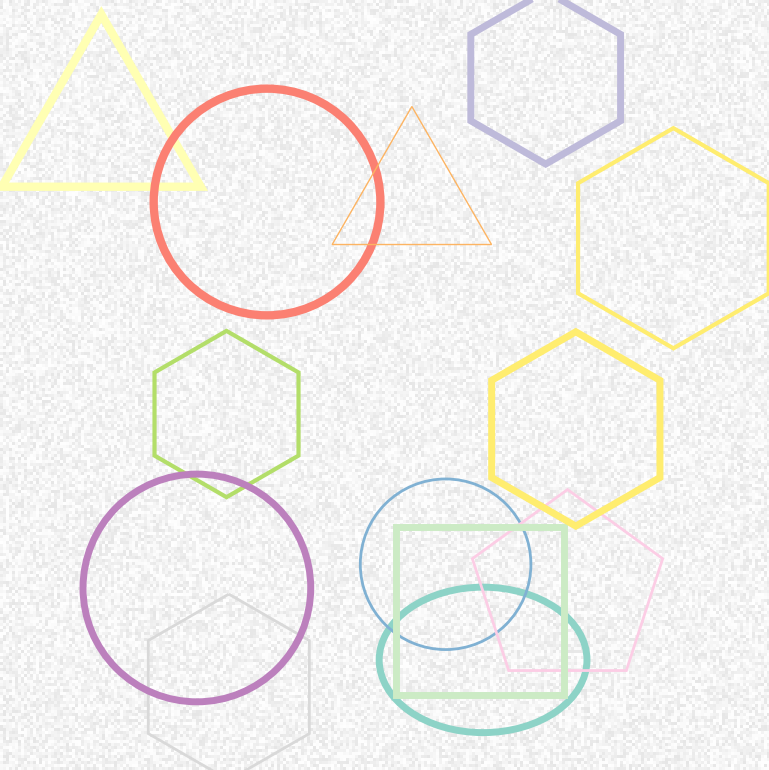[{"shape": "oval", "thickness": 2.5, "radius": 0.67, "center": [0.627, 0.143]}, {"shape": "triangle", "thickness": 3, "radius": 0.75, "center": [0.132, 0.832]}, {"shape": "hexagon", "thickness": 2.5, "radius": 0.56, "center": [0.709, 0.899]}, {"shape": "circle", "thickness": 3, "radius": 0.74, "center": [0.347, 0.738]}, {"shape": "circle", "thickness": 1, "radius": 0.55, "center": [0.579, 0.267]}, {"shape": "triangle", "thickness": 0.5, "radius": 0.6, "center": [0.535, 0.742]}, {"shape": "hexagon", "thickness": 1.5, "radius": 0.54, "center": [0.294, 0.462]}, {"shape": "pentagon", "thickness": 1, "radius": 0.65, "center": [0.737, 0.234]}, {"shape": "hexagon", "thickness": 1, "radius": 0.6, "center": [0.297, 0.108]}, {"shape": "circle", "thickness": 2.5, "radius": 0.74, "center": [0.256, 0.236]}, {"shape": "square", "thickness": 2.5, "radius": 0.55, "center": [0.623, 0.207]}, {"shape": "hexagon", "thickness": 1.5, "radius": 0.71, "center": [0.875, 0.691]}, {"shape": "hexagon", "thickness": 2.5, "radius": 0.63, "center": [0.748, 0.443]}]